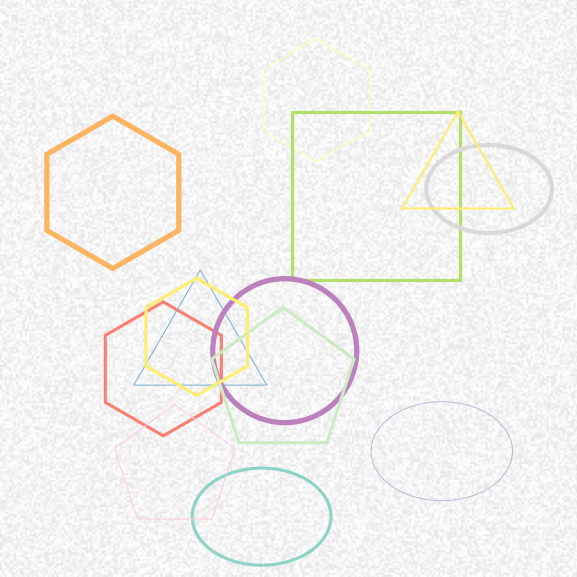[{"shape": "oval", "thickness": 1.5, "radius": 0.6, "center": [0.453, 0.105]}, {"shape": "hexagon", "thickness": 0.5, "radius": 0.53, "center": [0.548, 0.826]}, {"shape": "oval", "thickness": 0.5, "radius": 0.61, "center": [0.765, 0.218]}, {"shape": "hexagon", "thickness": 1.5, "radius": 0.58, "center": [0.283, 0.36]}, {"shape": "triangle", "thickness": 0.5, "radius": 0.66, "center": [0.347, 0.399]}, {"shape": "hexagon", "thickness": 2.5, "radius": 0.66, "center": [0.195, 0.666]}, {"shape": "square", "thickness": 1.5, "radius": 0.73, "center": [0.651, 0.66]}, {"shape": "pentagon", "thickness": 0.5, "radius": 0.55, "center": [0.303, 0.189]}, {"shape": "oval", "thickness": 2, "radius": 0.54, "center": [0.847, 0.672]}, {"shape": "circle", "thickness": 2.5, "radius": 0.62, "center": [0.493, 0.392]}, {"shape": "pentagon", "thickness": 1.5, "radius": 0.65, "center": [0.49, 0.337]}, {"shape": "triangle", "thickness": 1, "radius": 0.56, "center": [0.793, 0.694]}, {"shape": "hexagon", "thickness": 1.5, "radius": 0.51, "center": [0.341, 0.416]}]